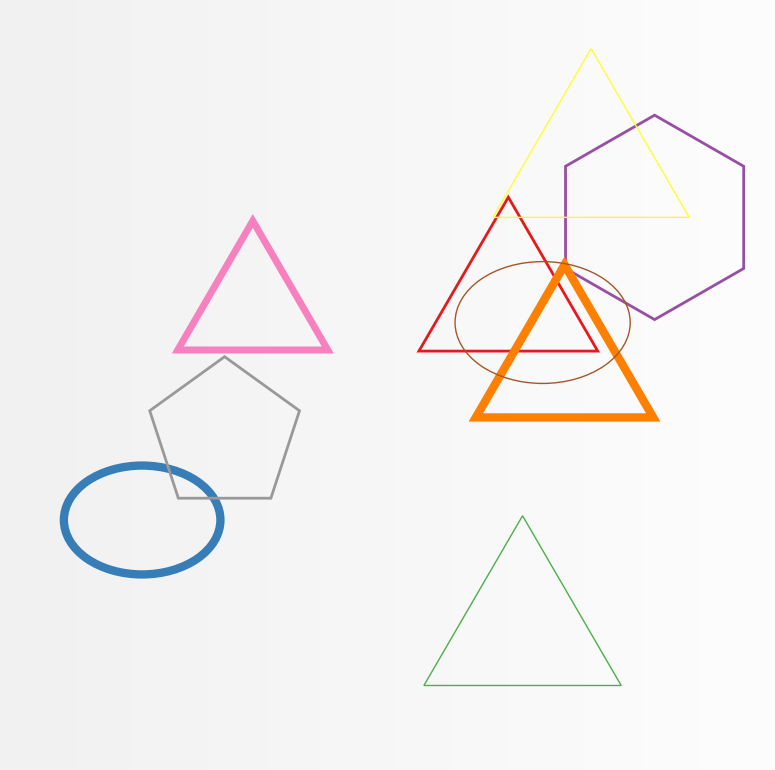[{"shape": "triangle", "thickness": 1, "radius": 0.67, "center": [0.656, 0.611]}, {"shape": "oval", "thickness": 3, "radius": 0.5, "center": [0.183, 0.325]}, {"shape": "triangle", "thickness": 0.5, "radius": 0.73, "center": [0.674, 0.183]}, {"shape": "hexagon", "thickness": 1, "radius": 0.66, "center": [0.845, 0.718]}, {"shape": "triangle", "thickness": 3, "radius": 0.66, "center": [0.728, 0.524]}, {"shape": "triangle", "thickness": 0.5, "radius": 0.73, "center": [0.763, 0.791]}, {"shape": "oval", "thickness": 0.5, "radius": 0.57, "center": [0.7, 0.581]}, {"shape": "triangle", "thickness": 2.5, "radius": 0.56, "center": [0.326, 0.601]}, {"shape": "pentagon", "thickness": 1, "radius": 0.51, "center": [0.29, 0.435]}]